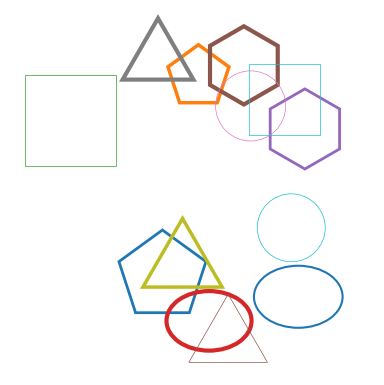[{"shape": "pentagon", "thickness": 2, "radius": 0.59, "center": [0.422, 0.284]}, {"shape": "oval", "thickness": 1.5, "radius": 0.58, "center": [0.775, 0.229]}, {"shape": "pentagon", "thickness": 2.5, "radius": 0.42, "center": [0.515, 0.801]}, {"shape": "square", "thickness": 0.5, "radius": 0.59, "center": [0.183, 0.686]}, {"shape": "oval", "thickness": 3, "radius": 0.55, "center": [0.543, 0.167]}, {"shape": "hexagon", "thickness": 2, "radius": 0.52, "center": [0.792, 0.665]}, {"shape": "hexagon", "thickness": 3, "radius": 0.51, "center": [0.633, 0.83]}, {"shape": "triangle", "thickness": 0.5, "radius": 0.59, "center": [0.593, 0.118]}, {"shape": "circle", "thickness": 0.5, "radius": 0.46, "center": [0.651, 0.725]}, {"shape": "triangle", "thickness": 3, "radius": 0.53, "center": [0.41, 0.846]}, {"shape": "triangle", "thickness": 2.5, "radius": 0.59, "center": [0.474, 0.314]}, {"shape": "circle", "thickness": 0.5, "radius": 0.44, "center": [0.756, 0.408]}, {"shape": "square", "thickness": 0.5, "radius": 0.46, "center": [0.738, 0.741]}]